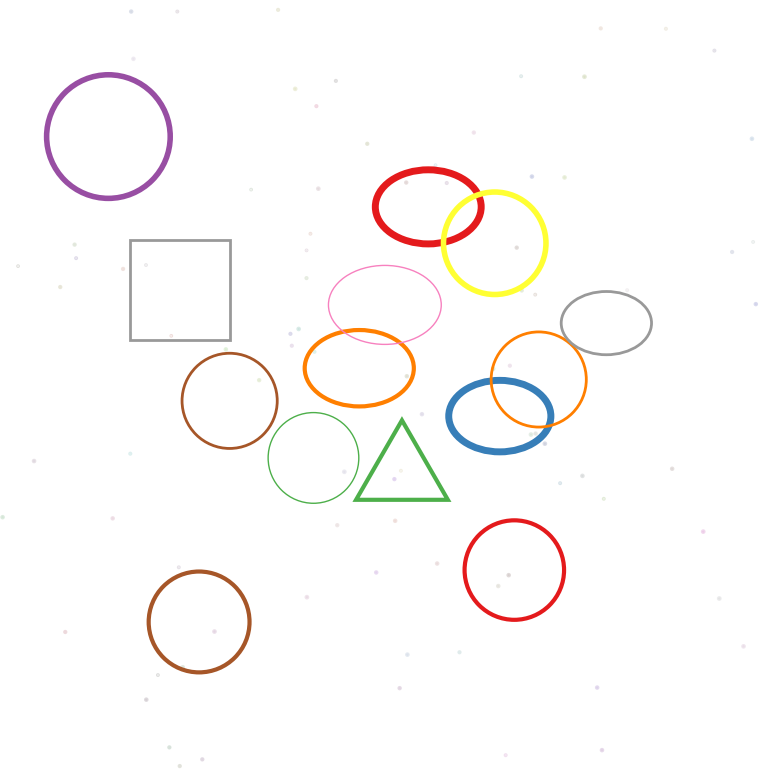[{"shape": "oval", "thickness": 2.5, "radius": 0.34, "center": [0.556, 0.731]}, {"shape": "circle", "thickness": 1.5, "radius": 0.32, "center": [0.668, 0.26]}, {"shape": "oval", "thickness": 2.5, "radius": 0.33, "center": [0.649, 0.46]}, {"shape": "circle", "thickness": 0.5, "radius": 0.29, "center": [0.407, 0.405]}, {"shape": "triangle", "thickness": 1.5, "radius": 0.34, "center": [0.522, 0.385]}, {"shape": "circle", "thickness": 2, "radius": 0.4, "center": [0.141, 0.823]}, {"shape": "circle", "thickness": 1, "radius": 0.31, "center": [0.7, 0.507]}, {"shape": "oval", "thickness": 1.5, "radius": 0.35, "center": [0.467, 0.522]}, {"shape": "circle", "thickness": 2, "radius": 0.33, "center": [0.643, 0.684]}, {"shape": "circle", "thickness": 1.5, "radius": 0.33, "center": [0.259, 0.192]}, {"shape": "circle", "thickness": 1, "radius": 0.31, "center": [0.298, 0.479]}, {"shape": "oval", "thickness": 0.5, "radius": 0.37, "center": [0.5, 0.604]}, {"shape": "square", "thickness": 1, "radius": 0.32, "center": [0.233, 0.623]}, {"shape": "oval", "thickness": 1, "radius": 0.29, "center": [0.787, 0.58]}]